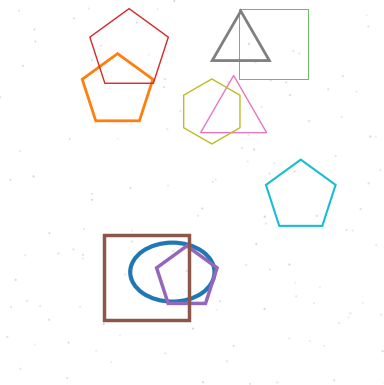[{"shape": "oval", "thickness": 3, "radius": 0.55, "center": [0.448, 0.293]}, {"shape": "pentagon", "thickness": 2, "radius": 0.48, "center": [0.305, 0.764]}, {"shape": "square", "thickness": 0.5, "radius": 0.45, "center": [0.71, 0.885]}, {"shape": "pentagon", "thickness": 1, "radius": 0.54, "center": [0.335, 0.87]}, {"shape": "pentagon", "thickness": 2.5, "radius": 0.41, "center": [0.485, 0.279]}, {"shape": "square", "thickness": 2.5, "radius": 0.55, "center": [0.381, 0.279]}, {"shape": "triangle", "thickness": 1, "radius": 0.49, "center": [0.607, 0.705]}, {"shape": "triangle", "thickness": 2, "radius": 0.43, "center": [0.625, 0.886]}, {"shape": "hexagon", "thickness": 1, "radius": 0.42, "center": [0.55, 0.71]}, {"shape": "pentagon", "thickness": 1.5, "radius": 0.48, "center": [0.781, 0.49]}]